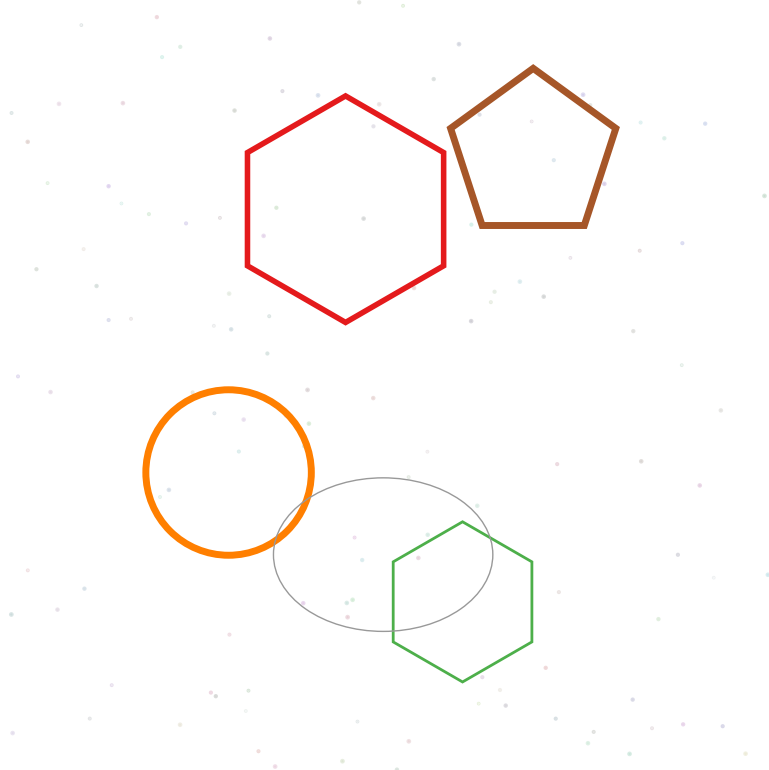[{"shape": "hexagon", "thickness": 2, "radius": 0.74, "center": [0.449, 0.728]}, {"shape": "hexagon", "thickness": 1, "radius": 0.52, "center": [0.601, 0.218]}, {"shape": "circle", "thickness": 2.5, "radius": 0.54, "center": [0.297, 0.386]}, {"shape": "pentagon", "thickness": 2.5, "radius": 0.56, "center": [0.692, 0.798]}, {"shape": "oval", "thickness": 0.5, "radius": 0.71, "center": [0.498, 0.28]}]